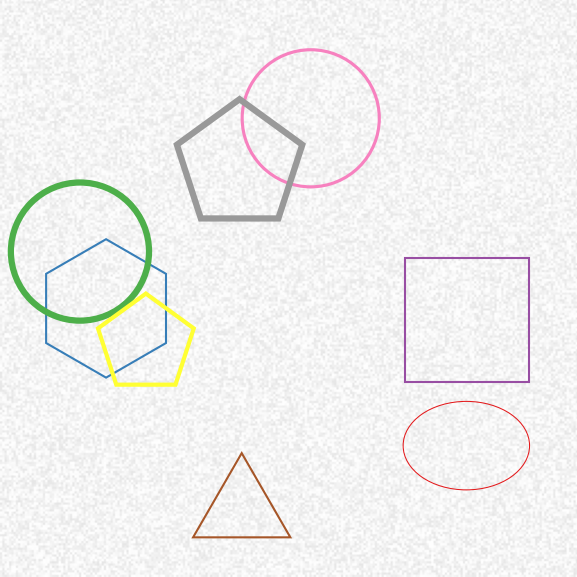[{"shape": "oval", "thickness": 0.5, "radius": 0.55, "center": [0.808, 0.227]}, {"shape": "hexagon", "thickness": 1, "radius": 0.6, "center": [0.184, 0.465]}, {"shape": "circle", "thickness": 3, "radius": 0.6, "center": [0.138, 0.564]}, {"shape": "square", "thickness": 1, "radius": 0.54, "center": [0.809, 0.445]}, {"shape": "pentagon", "thickness": 2, "radius": 0.44, "center": [0.253, 0.404]}, {"shape": "triangle", "thickness": 1, "radius": 0.49, "center": [0.419, 0.117]}, {"shape": "circle", "thickness": 1.5, "radius": 0.59, "center": [0.538, 0.794]}, {"shape": "pentagon", "thickness": 3, "radius": 0.57, "center": [0.415, 0.713]}]